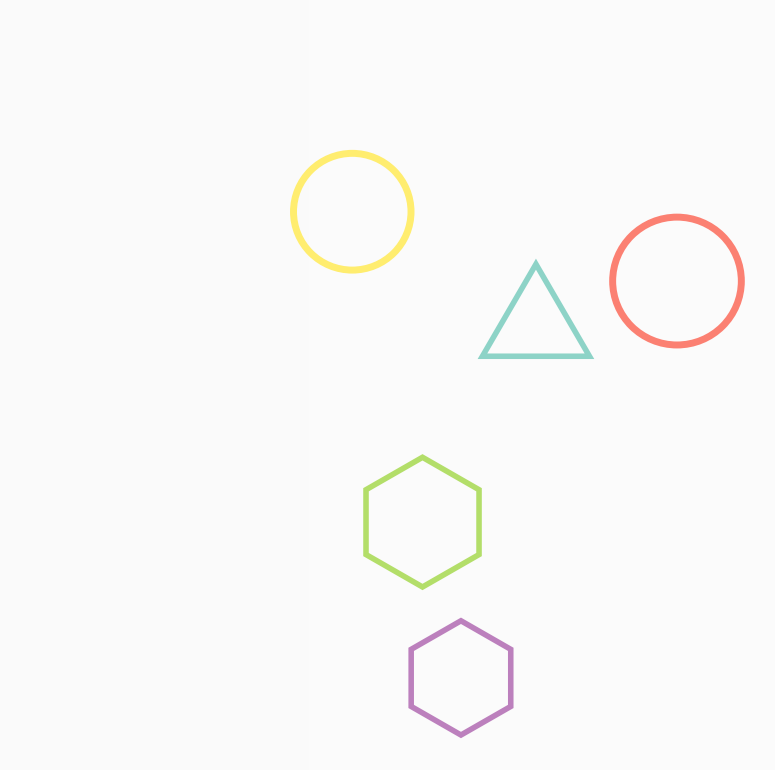[{"shape": "triangle", "thickness": 2, "radius": 0.4, "center": [0.692, 0.577]}, {"shape": "circle", "thickness": 2.5, "radius": 0.42, "center": [0.874, 0.635]}, {"shape": "hexagon", "thickness": 2, "radius": 0.42, "center": [0.545, 0.322]}, {"shape": "hexagon", "thickness": 2, "radius": 0.37, "center": [0.595, 0.12]}, {"shape": "circle", "thickness": 2.5, "radius": 0.38, "center": [0.455, 0.725]}]